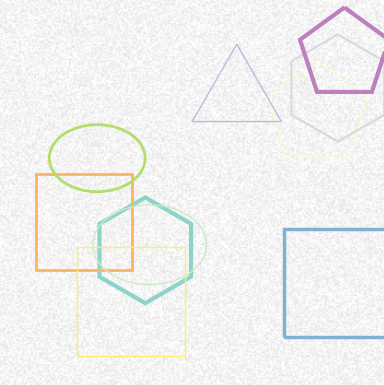[{"shape": "hexagon", "thickness": 3, "radius": 0.69, "center": [0.377, 0.35]}, {"shape": "pentagon", "thickness": 0.5, "radius": 0.68, "center": [0.825, 0.705]}, {"shape": "triangle", "thickness": 1, "radius": 0.67, "center": [0.615, 0.751]}, {"shape": "square", "thickness": 2.5, "radius": 0.7, "center": [0.879, 0.265]}, {"shape": "square", "thickness": 2, "radius": 0.62, "center": [0.218, 0.423]}, {"shape": "oval", "thickness": 2, "radius": 0.62, "center": [0.252, 0.589]}, {"shape": "hexagon", "thickness": 1.5, "radius": 0.7, "center": [0.877, 0.771]}, {"shape": "pentagon", "thickness": 3, "radius": 0.61, "center": [0.895, 0.859]}, {"shape": "oval", "thickness": 1, "radius": 0.74, "center": [0.389, 0.364]}, {"shape": "square", "thickness": 1, "radius": 0.7, "center": [0.34, 0.217]}]